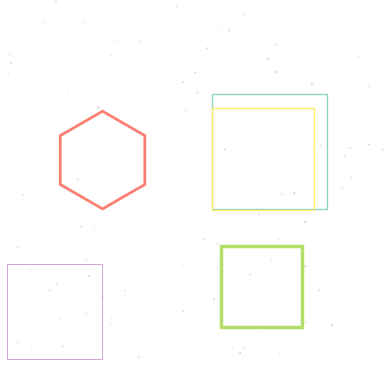[{"shape": "square", "thickness": 1, "radius": 0.75, "center": [0.701, 0.608]}, {"shape": "hexagon", "thickness": 2, "radius": 0.63, "center": [0.266, 0.584]}, {"shape": "square", "thickness": 2.5, "radius": 0.52, "center": [0.679, 0.256]}, {"shape": "square", "thickness": 0.5, "radius": 0.62, "center": [0.141, 0.192]}, {"shape": "square", "thickness": 1, "radius": 0.66, "center": [0.684, 0.587]}]